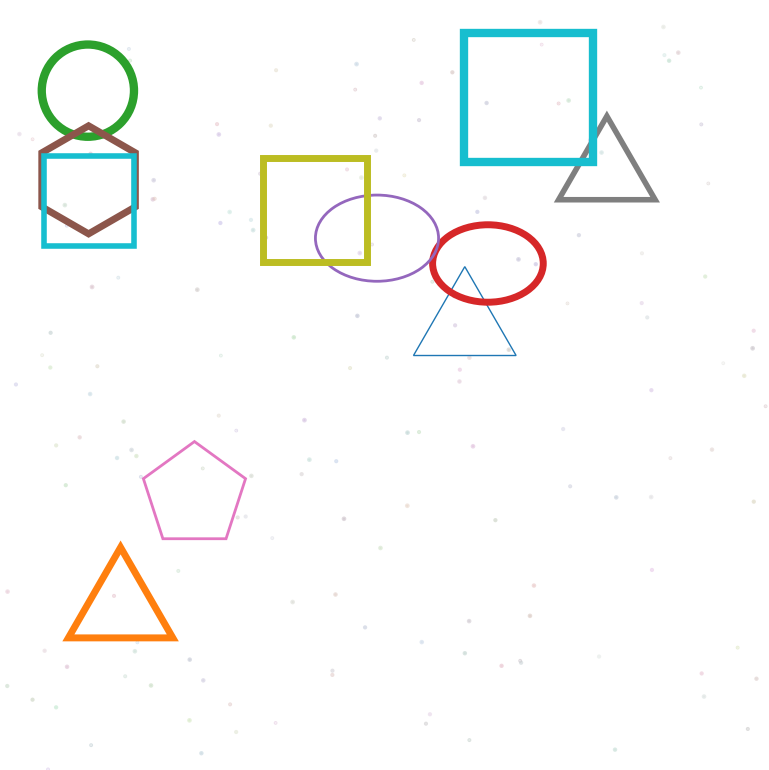[{"shape": "triangle", "thickness": 0.5, "radius": 0.38, "center": [0.604, 0.577]}, {"shape": "triangle", "thickness": 2.5, "radius": 0.39, "center": [0.157, 0.211]}, {"shape": "circle", "thickness": 3, "radius": 0.3, "center": [0.114, 0.882]}, {"shape": "oval", "thickness": 2.5, "radius": 0.36, "center": [0.634, 0.658]}, {"shape": "oval", "thickness": 1, "radius": 0.4, "center": [0.49, 0.691]}, {"shape": "hexagon", "thickness": 2.5, "radius": 0.35, "center": [0.115, 0.766]}, {"shape": "pentagon", "thickness": 1, "radius": 0.35, "center": [0.253, 0.357]}, {"shape": "triangle", "thickness": 2, "radius": 0.36, "center": [0.788, 0.777]}, {"shape": "square", "thickness": 2.5, "radius": 0.34, "center": [0.409, 0.727]}, {"shape": "square", "thickness": 3, "radius": 0.42, "center": [0.687, 0.874]}, {"shape": "square", "thickness": 2, "radius": 0.29, "center": [0.115, 0.739]}]